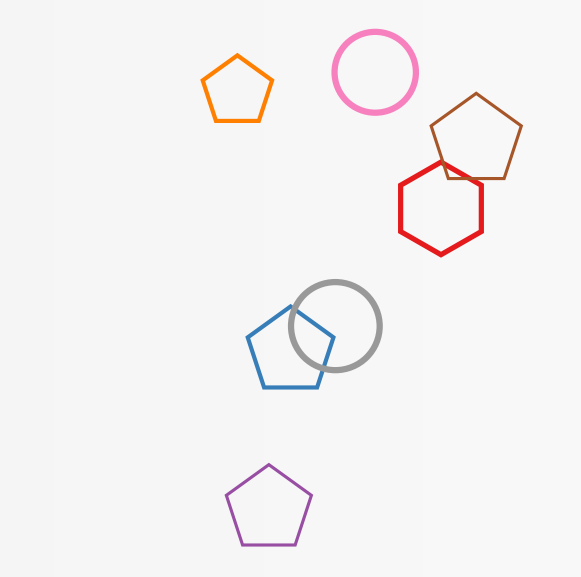[{"shape": "hexagon", "thickness": 2.5, "radius": 0.4, "center": [0.759, 0.638]}, {"shape": "pentagon", "thickness": 2, "radius": 0.39, "center": [0.5, 0.391]}, {"shape": "pentagon", "thickness": 1.5, "radius": 0.38, "center": [0.463, 0.118]}, {"shape": "pentagon", "thickness": 2, "radius": 0.31, "center": [0.408, 0.841]}, {"shape": "pentagon", "thickness": 1.5, "radius": 0.41, "center": [0.819, 0.756]}, {"shape": "circle", "thickness": 3, "radius": 0.35, "center": [0.646, 0.874]}, {"shape": "circle", "thickness": 3, "radius": 0.38, "center": [0.577, 0.434]}]